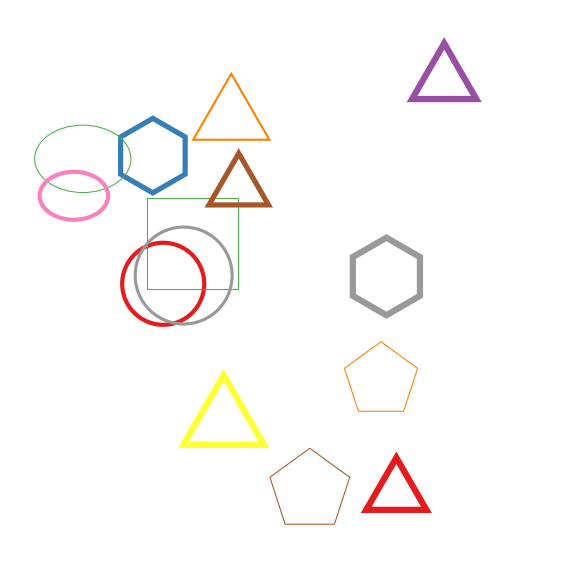[{"shape": "circle", "thickness": 2, "radius": 0.36, "center": [0.283, 0.508]}, {"shape": "triangle", "thickness": 3, "radius": 0.3, "center": [0.686, 0.146]}, {"shape": "hexagon", "thickness": 2.5, "radius": 0.32, "center": [0.265, 0.73]}, {"shape": "oval", "thickness": 0.5, "radius": 0.42, "center": [0.143, 0.724]}, {"shape": "square", "thickness": 0.5, "radius": 0.39, "center": [0.333, 0.578]}, {"shape": "triangle", "thickness": 3, "radius": 0.32, "center": [0.769, 0.86]}, {"shape": "pentagon", "thickness": 0.5, "radius": 0.33, "center": [0.66, 0.341]}, {"shape": "triangle", "thickness": 1, "radius": 0.38, "center": [0.4, 0.795]}, {"shape": "triangle", "thickness": 3, "radius": 0.4, "center": [0.387, 0.269]}, {"shape": "pentagon", "thickness": 0.5, "radius": 0.36, "center": [0.536, 0.15]}, {"shape": "triangle", "thickness": 2.5, "radius": 0.3, "center": [0.413, 0.674]}, {"shape": "oval", "thickness": 2, "radius": 0.3, "center": [0.128, 0.66]}, {"shape": "hexagon", "thickness": 3, "radius": 0.34, "center": [0.669, 0.52]}, {"shape": "circle", "thickness": 1.5, "radius": 0.42, "center": [0.318, 0.522]}]